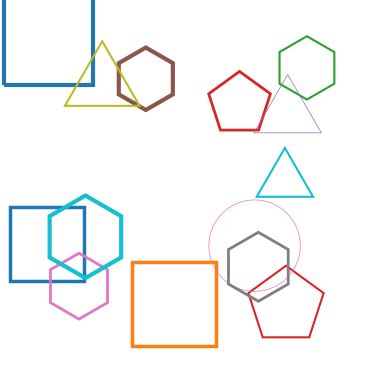[{"shape": "square", "thickness": 2.5, "radius": 0.48, "center": [0.123, 0.365]}, {"shape": "square", "thickness": 3, "radius": 0.58, "center": [0.127, 0.894]}, {"shape": "square", "thickness": 2.5, "radius": 0.54, "center": [0.452, 0.211]}, {"shape": "hexagon", "thickness": 1.5, "radius": 0.41, "center": [0.797, 0.824]}, {"shape": "pentagon", "thickness": 1.5, "radius": 0.51, "center": [0.743, 0.207]}, {"shape": "pentagon", "thickness": 2, "radius": 0.42, "center": [0.622, 0.73]}, {"shape": "triangle", "thickness": 0.5, "radius": 0.5, "center": [0.747, 0.705]}, {"shape": "hexagon", "thickness": 3, "radius": 0.41, "center": [0.379, 0.795]}, {"shape": "circle", "thickness": 0.5, "radius": 0.59, "center": [0.661, 0.362]}, {"shape": "hexagon", "thickness": 2, "radius": 0.43, "center": [0.205, 0.257]}, {"shape": "hexagon", "thickness": 2, "radius": 0.45, "center": [0.671, 0.307]}, {"shape": "triangle", "thickness": 1.5, "radius": 0.56, "center": [0.266, 0.781]}, {"shape": "triangle", "thickness": 1.5, "radius": 0.42, "center": [0.74, 0.531]}, {"shape": "hexagon", "thickness": 3, "radius": 0.54, "center": [0.222, 0.385]}]